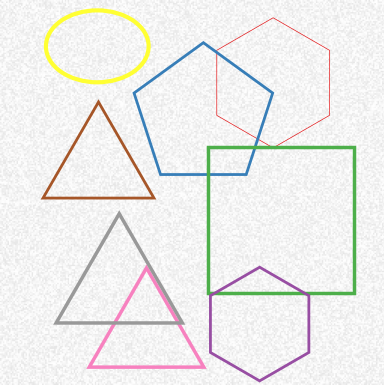[{"shape": "hexagon", "thickness": 0.5, "radius": 0.85, "center": [0.709, 0.785]}, {"shape": "pentagon", "thickness": 2, "radius": 0.95, "center": [0.528, 0.7]}, {"shape": "square", "thickness": 2.5, "radius": 0.95, "center": [0.729, 0.428]}, {"shape": "hexagon", "thickness": 2, "radius": 0.74, "center": [0.674, 0.158]}, {"shape": "oval", "thickness": 3, "radius": 0.67, "center": [0.253, 0.88]}, {"shape": "triangle", "thickness": 2, "radius": 0.83, "center": [0.256, 0.569]}, {"shape": "triangle", "thickness": 2.5, "radius": 0.86, "center": [0.381, 0.132]}, {"shape": "triangle", "thickness": 2.5, "radius": 0.95, "center": [0.31, 0.256]}]